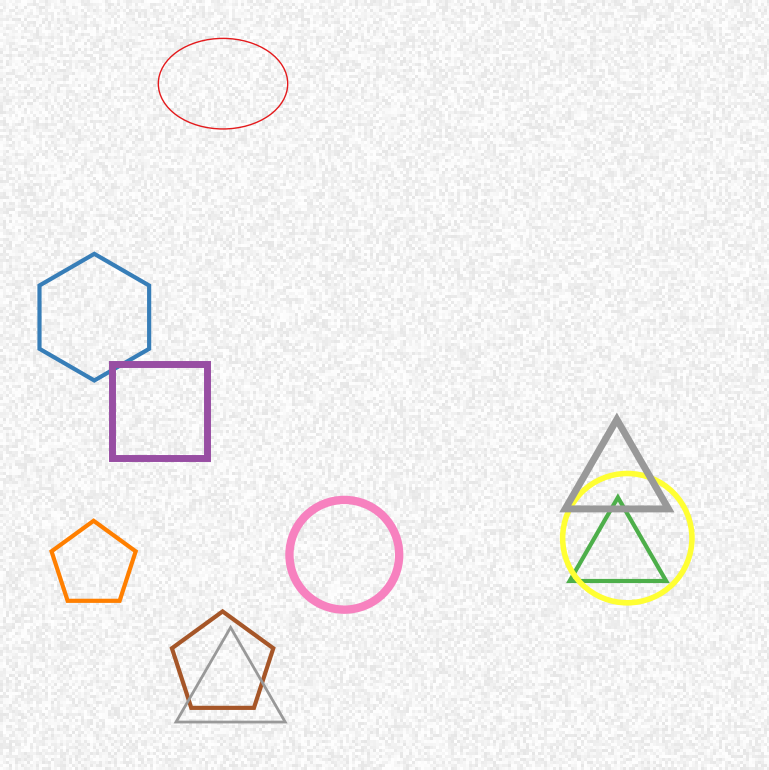[{"shape": "oval", "thickness": 0.5, "radius": 0.42, "center": [0.29, 0.891]}, {"shape": "hexagon", "thickness": 1.5, "radius": 0.41, "center": [0.122, 0.588]}, {"shape": "triangle", "thickness": 1.5, "radius": 0.36, "center": [0.802, 0.282]}, {"shape": "square", "thickness": 2.5, "radius": 0.31, "center": [0.207, 0.467]}, {"shape": "pentagon", "thickness": 1.5, "radius": 0.29, "center": [0.122, 0.266]}, {"shape": "circle", "thickness": 2, "radius": 0.42, "center": [0.815, 0.301]}, {"shape": "pentagon", "thickness": 1.5, "radius": 0.35, "center": [0.289, 0.137]}, {"shape": "circle", "thickness": 3, "radius": 0.36, "center": [0.447, 0.28]}, {"shape": "triangle", "thickness": 1, "radius": 0.41, "center": [0.299, 0.103]}, {"shape": "triangle", "thickness": 2.5, "radius": 0.39, "center": [0.801, 0.378]}]